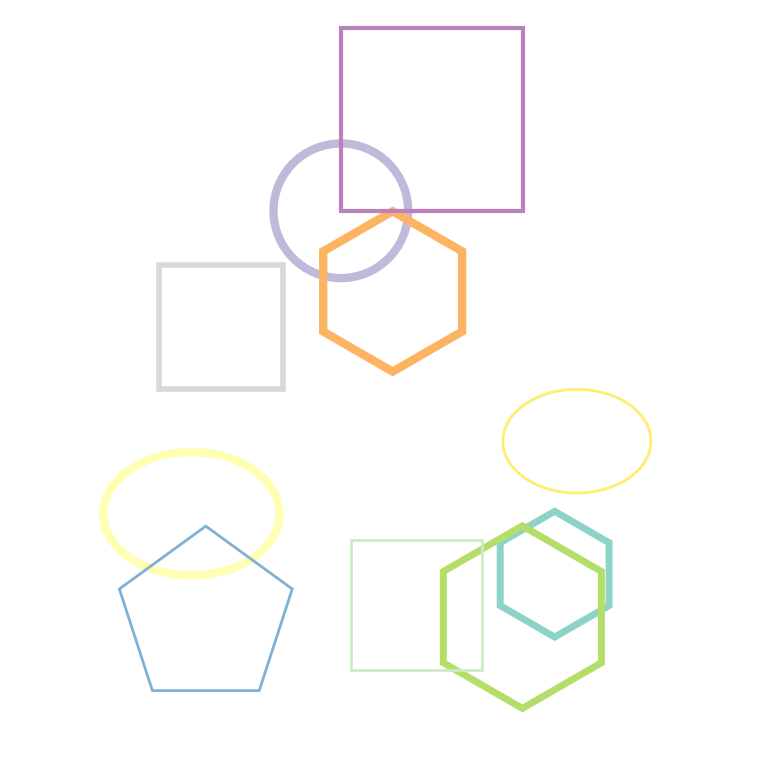[{"shape": "hexagon", "thickness": 2.5, "radius": 0.41, "center": [0.72, 0.254]}, {"shape": "oval", "thickness": 3, "radius": 0.57, "center": [0.249, 0.333]}, {"shape": "circle", "thickness": 3, "radius": 0.44, "center": [0.443, 0.726]}, {"shape": "pentagon", "thickness": 1, "radius": 0.59, "center": [0.267, 0.199]}, {"shape": "hexagon", "thickness": 3, "radius": 0.52, "center": [0.51, 0.622]}, {"shape": "hexagon", "thickness": 2.5, "radius": 0.59, "center": [0.678, 0.199]}, {"shape": "square", "thickness": 2, "radius": 0.4, "center": [0.287, 0.575]}, {"shape": "square", "thickness": 1.5, "radius": 0.59, "center": [0.561, 0.845]}, {"shape": "square", "thickness": 1, "radius": 0.42, "center": [0.541, 0.214]}, {"shape": "oval", "thickness": 1, "radius": 0.48, "center": [0.749, 0.427]}]